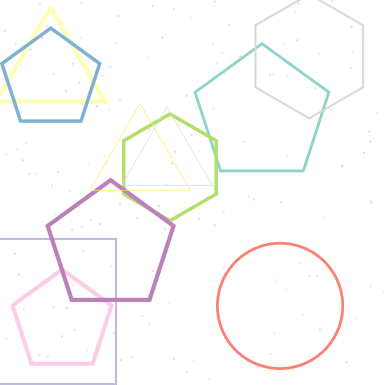[{"shape": "pentagon", "thickness": 2, "radius": 0.91, "center": [0.68, 0.704]}, {"shape": "triangle", "thickness": 3, "radius": 0.82, "center": [0.131, 0.818]}, {"shape": "square", "thickness": 1.5, "radius": 0.94, "center": [0.113, 0.192]}, {"shape": "circle", "thickness": 2, "radius": 0.81, "center": [0.727, 0.205]}, {"shape": "pentagon", "thickness": 2.5, "radius": 0.67, "center": [0.132, 0.793]}, {"shape": "hexagon", "thickness": 2.5, "radius": 0.69, "center": [0.441, 0.565]}, {"shape": "pentagon", "thickness": 3, "radius": 0.68, "center": [0.161, 0.165]}, {"shape": "hexagon", "thickness": 1.5, "radius": 0.81, "center": [0.803, 0.854]}, {"shape": "pentagon", "thickness": 3, "radius": 0.86, "center": [0.287, 0.36]}, {"shape": "triangle", "thickness": 0.5, "radius": 0.68, "center": [0.433, 0.586]}, {"shape": "triangle", "thickness": 0.5, "radius": 0.75, "center": [0.364, 0.581]}]